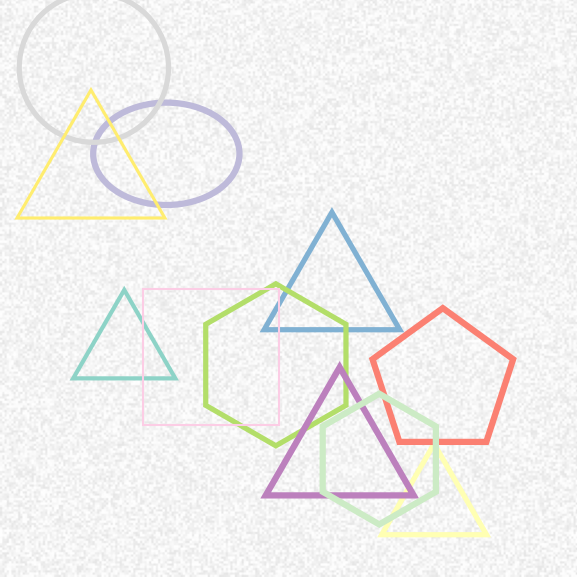[{"shape": "triangle", "thickness": 2, "radius": 0.51, "center": [0.215, 0.395]}, {"shape": "triangle", "thickness": 2.5, "radius": 0.52, "center": [0.752, 0.126]}, {"shape": "oval", "thickness": 3, "radius": 0.63, "center": [0.288, 0.733]}, {"shape": "pentagon", "thickness": 3, "radius": 0.64, "center": [0.767, 0.338]}, {"shape": "triangle", "thickness": 2.5, "radius": 0.68, "center": [0.575, 0.496]}, {"shape": "hexagon", "thickness": 2.5, "radius": 0.7, "center": [0.478, 0.367]}, {"shape": "square", "thickness": 1, "radius": 0.59, "center": [0.365, 0.381]}, {"shape": "circle", "thickness": 2.5, "radius": 0.65, "center": [0.163, 0.882]}, {"shape": "triangle", "thickness": 3, "radius": 0.74, "center": [0.588, 0.215]}, {"shape": "hexagon", "thickness": 3, "radius": 0.57, "center": [0.657, 0.204]}, {"shape": "triangle", "thickness": 1.5, "radius": 0.74, "center": [0.158, 0.696]}]